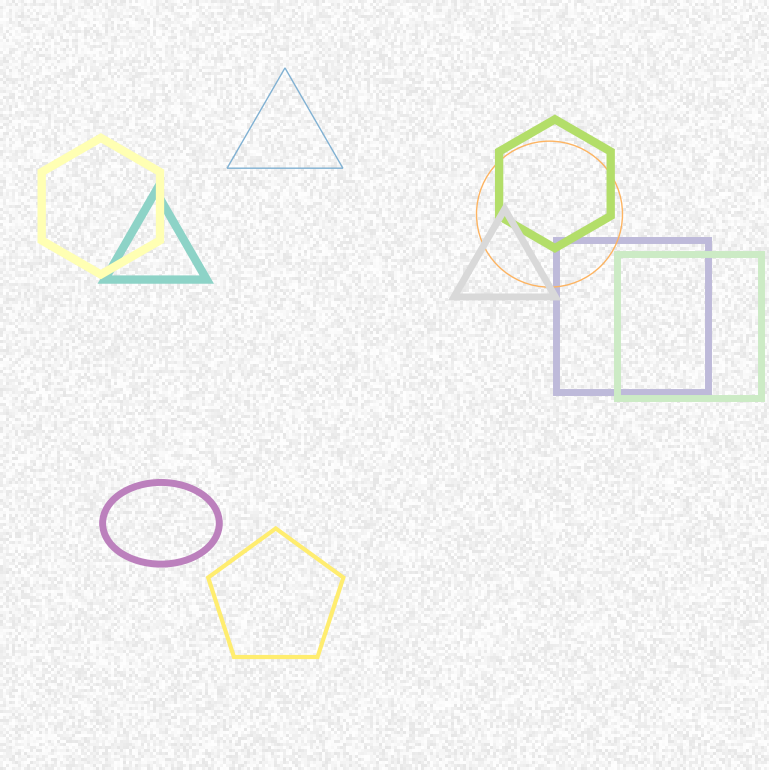[{"shape": "triangle", "thickness": 3, "radius": 0.38, "center": [0.202, 0.675]}, {"shape": "hexagon", "thickness": 3, "radius": 0.44, "center": [0.131, 0.732]}, {"shape": "square", "thickness": 2.5, "radius": 0.5, "center": [0.821, 0.59]}, {"shape": "triangle", "thickness": 0.5, "radius": 0.43, "center": [0.37, 0.825]}, {"shape": "circle", "thickness": 0.5, "radius": 0.47, "center": [0.714, 0.722]}, {"shape": "hexagon", "thickness": 3, "radius": 0.42, "center": [0.721, 0.761]}, {"shape": "triangle", "thickness": 2.5, "radius": 0.38, "center": [0.655, 0.652]}, {"shape": "oval", "thickness": 2.5, "radius": 0.38, "center": [0.209, 0.32]}, {"shape": "square", "thickness": 2.5, "radius": 0.47, "center": [0.895, 0.577]}, {"shape": "pentagon", "thickness": 1.5, "radius": 0.46, "center": [0.358, 0.221]}]